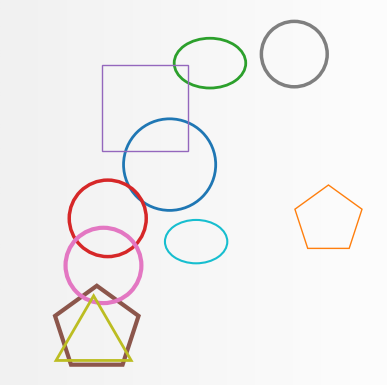[{"shape": "circle", "thickness": 2, "radius": 0.59, "center": [0.438, 0.572]}, {"shape": "pentagon", "thickness": 1, "radius": 0.46, "center": [0.848, 0.428]}, {"shape": "oval", "thickness": 2, "radius": 0.46, "center": [0.542, 0.836]}, {"shape": "circle", "thickness": 2.5, "radius": 0.5, "center": [0.278, 0.433]}, {"shape": "square", "thickness": 1, "radius": 0.56, "center": [0.374, 0.72]}, {"shape": "pentagon", "thickness": 3, "radius": 0.57, "center": [0.25, 0.144]}, {"shape": "circle", "thickness": 3, "radius": 0.49, "center": [0.267, 0.311]}, {"shape": "circle", "thickness": 2.5, "radius": 0.42, "center": [0.759, 0.86]}, {"shape": "triangle", "thickness": 2, "radius": 0.56, "center": [0.242, 0.12]}, {"shape": "oval", "thickness": 1.5, "radius": 0.4, "center": [0.506, 0.372]}]